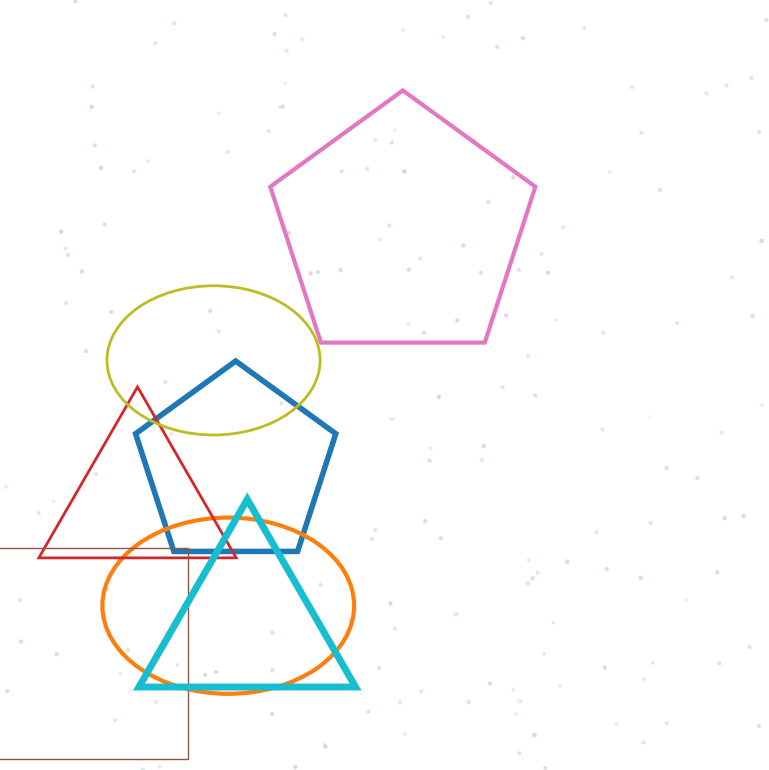[{"shape": "pentagon", "thickness": 2, "radius": 0.68, "center": [0.306, 0.394]}, {"shape": "oval", "thickness": 1.5, "radius": 0.82, "center": [0.296, 0.213]}, {"shape": "triangle", "thickness": 1, "radius": 0.74, "center": [0.179, 0.35]}, {"shape": "square", "thickness": 0.5, "radius": 0.69, "center": [0.107, 0.151]}, {"shape": "pentagon", "thickness": 1.5, "radius": 0.91, "center": [0.523, 0.702]}, {"shape": "oval", "thickness": 1, "radius": 0.69, "center": [0.277, 0.532]}, {"shape": "triangle", "thickness": 2.5, "radius": 0.81, "center": [0.321, 0.189]}]